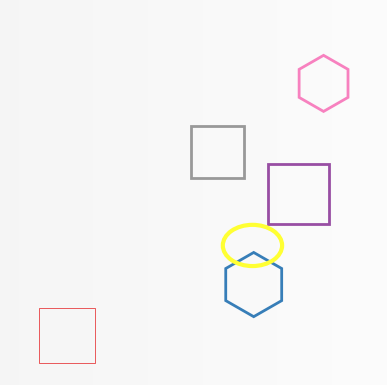[{"shape": "square", "thickness": 0.5, "radius": 0.36, "center": [0.172, 0.128]}, {"shape": "hexagon", "thickness": 2, "radius": 0.42, "center": [0.655, 0.261]}, {"shape": "square", "thickness": 2, "radius": 0.39, "center": [0.77, 0.497]}, {"shape": "oval", "thickness": 3, "radius": 0.38, "center": [0.652, 0.362]}, {"shape": "hexagon", "thickness": 2, "radius": 0.36, "center": [0.835, 0.783]}, {"shape": "square", "thickness": 2, "radius": 0.34, "center": [0.562, 0.605]}]